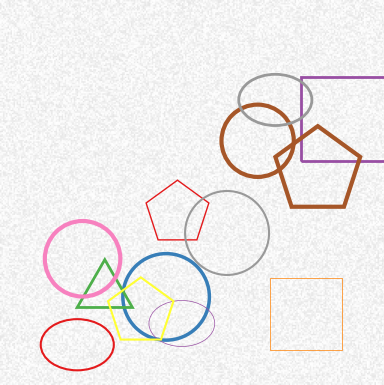[{"shape": "oval", "thickness": 1.5, "radius": 0.47, "center": [0.201, 0.105]}, {"shape": "pentagon", "thickness": 1, "radius": 0.43, "center": [0.461, 0.446]}, {"shape": "circle", "thickness": 2.5, "radius": 0.56, "center": [0.431, 0.229]}, {"shape": "triangle", "thickness": 2, "radius": 0.41, "center": [0.272, 0.243]}, {"shape": "square", "thickness": 2, "radius": 0.55, "center": [0.892, 0.691]}, {"shape": "oval", "thickness": 0.5, "radius": 0.43, "center": [0.472, 0.16]}, {"shape": "square", "thickness": 0.5, "radius": 0.47, "center": [0.796, 0.184]}, {"shape": "pentagon", "thickness": 1.5, "radius": 0.45, "center": [0.366, 0.19]}, {"shape": "pentagon", "thickness": 3, "radius": 0.58, "center": [0.825, 0.557]}, {"shape": "circle", "thickness": 3, "radius": 0.47, "center": [0.669, 0.634]}, {"shape": "circle", "thickness": 3, "radius": 0.49, "center": [0.214, 0.328]}, {"shape": "circle", "thickness": 1.5, "radius": 0.55, "center": [0.59, 0.395]}, {"shape": "oval", "thickness": 2, "radius": 0.48, "center": [0.715, 0.74]}]